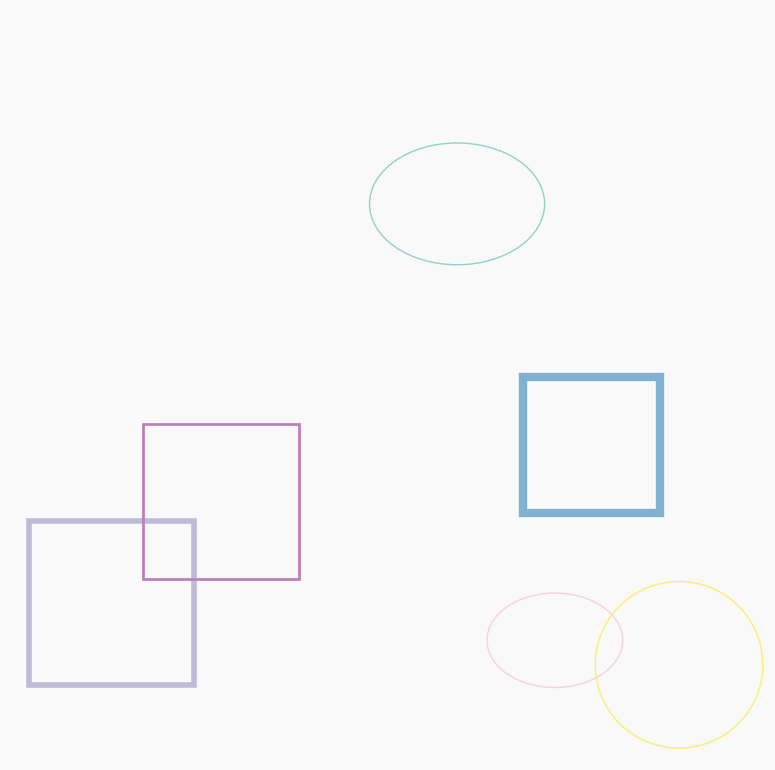[{"shape": "oval", "thickness": 0.5, "radius": 0.56, "center": [0.59, 0.735]}, {"shape": "square", "thickness": 2, "radius": 0.53, "center": [0.144, 0.217]}, {"shape": "square", "thickness": 3, "radius": 0.44, "center": [0.763, 0.423]}, {"shape": "oval", "thickness": 0.5, "radius": 0.44, "center": [0.716, 0.168]}, {"shape": "square", "thickness": 1, "radius": 0.5, "center": [0.285, 0.349]}, {"shape": "circle", "thickness": 0.5, "radius": 0.54, "center": [0.876, 0.137]}]